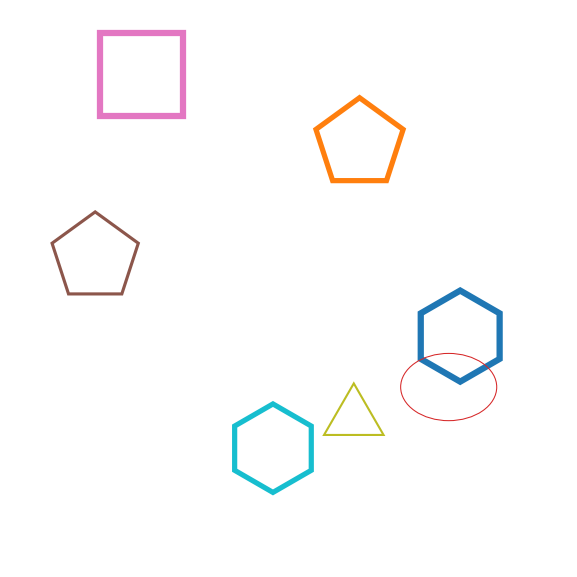[{"shape": "hexagon", "thickness": 3, "radius": 0.39, "center": [0.797, 0.417]}, {"shape": "pentagon", "thickness": 2.5, "radius": 0.4, "center": [0.623, 0.751]}, {"shape": "oval", "thickness": 0.5, "radius": 0.42, "center": [0.777, 0.329]}, {"shape": "pentagon", "thickness": 1.5, "radius": 0.39, "center": [0.165, 0.554]}, {"shape": "square", "thickness": 3, "radius": 0.36, "center": [0.245, 0.87]}, {"shape": "triangle", "thickness": 1, "radius": 0.3, "center": [0.613, 0.276]}, {"shape": "hexagon", "thickness": 2.5, "radius": 0.38, "center": [0.473, 0.223]}]